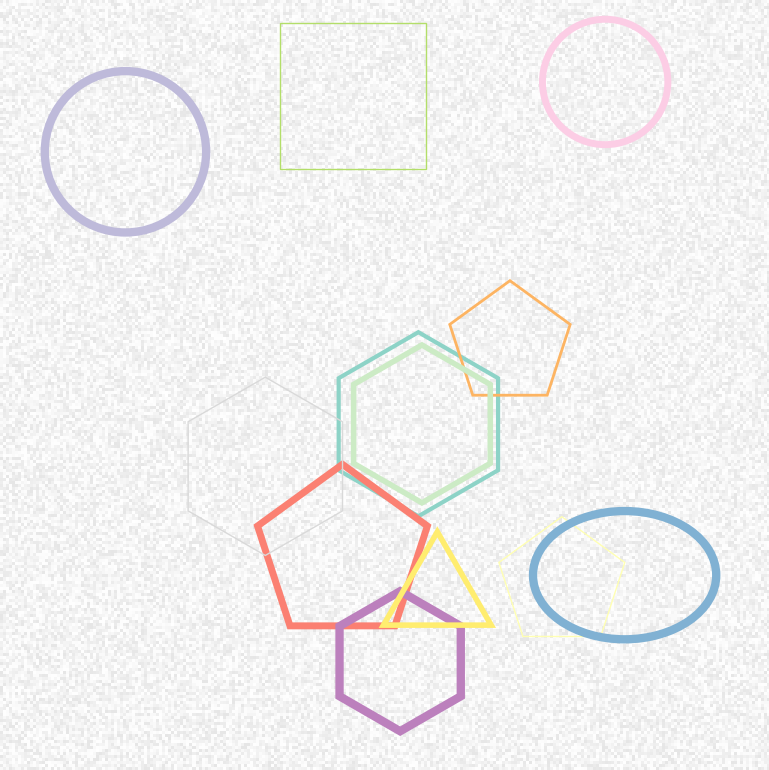[{"shape": "hexagon", "thickness": 1.5, "radius": 0.6, "center": [0.543, 0.449]}, {"shape": "pentagon", "thickness": 0.5, "radius": 0.43, "center": [0.73, 0.243]}, {"shape": "circle", "thickness": 3, "radius": 0.52, "center": [0.163, 0.803]}, {"shape": "pentagon", "thickness": 2.5, "radius": 0.58, "center": [0.445, 0.281]}, {"shape": "oval", "thickness": 3, "radius": 0.59, "center": [0.811, 0.253]}, {"shape": "pentagon", "thickness": 1, "radius": 0.41, "center": [0.662, 0.553]}, {"shape": "square", "thickness": 0.5, "radius": 0.48, "center": [0.458, 0.875]}, {"shape": "circle", "thickness": 2.5, "radius": 0.41, "center": [0.786, 0.894]}, {"shape": "hexagon", "thickness": 0.5, "radius": 0.58, "center": [0.345, 0.394]}, {"shape": "hexagon", "thickness": 3, "radius": 0.45, "center": [0.52, 0.141]}, {"shape": "hexagon", "thickness": 2, "radius": 0.51, "center": [0.548, 0.449]}, {"shape": "triangle", "thickness": 2, "radius": 0.4, "center": [0.568, 0.229]}]